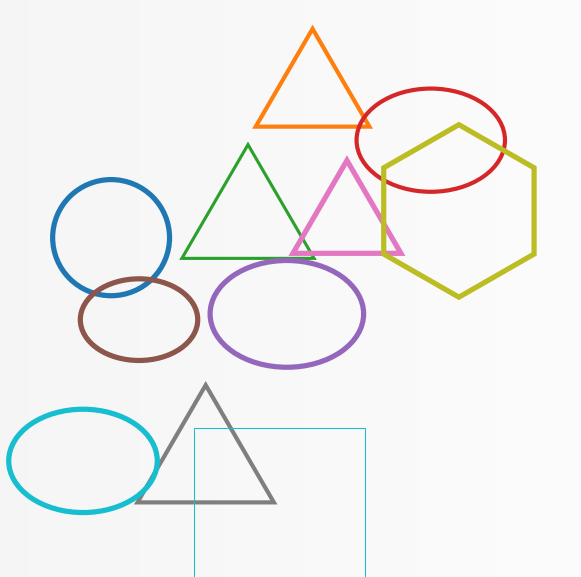[{"shape": "circle", "thickness": 2.5, "radius": 0.5, "center": [0.191, 0.588]}, {"shape": "triangle", "thickness": 2, "radius": 0.56, "center": [0.538, 0.836]}, {"shape": "triangle", "thickness": 1.5, "radius": 0.66, "center": [0.427, 0.617]}, {"shape": "oval", "thickness": 2, "radius": 0.64, "center": [0.741, 0.756]}, {"shape": "oval", "thickness": 2.5, "radius": 0.66, "center": [0.494, 0.456]}, {"shape": "oval", "thickness": 2.5, "radius": 0.5, "center": [0.239, 0.446]}, {"shape": "triangle", "thickness": 2.5, "radius": 0.54, "center": [0.597, 0.614]}, {"shape": "triangle", "thickness": 2, "radius": 0.68, "center": [0.354, 0.197]}, {"shape": "hexagon", "thickness": 2.5, "radius": 0.75, "center": [0.789, 0.634]}, {"shape": "oval", "thickness": 2.5, "radius": 0.64, "center": [0.143, 0.201]}, {"shape": "square", "thickness": 0.5, "radius": 0.74, "center": [0.481, 0.11]}]